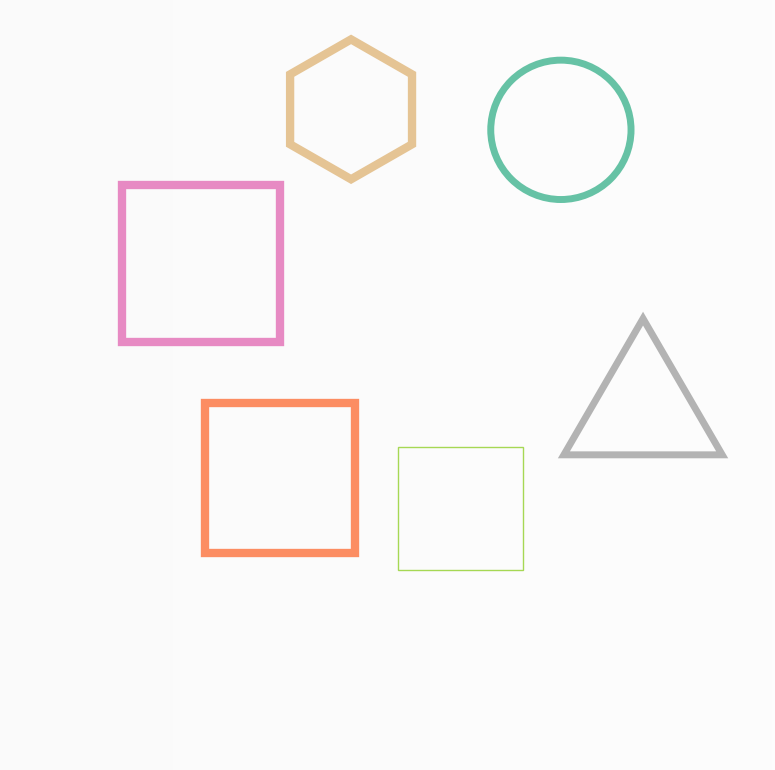[{"shape": "circle", "thickness": 2.5, "radius": 0.45, "center": [0.724, 0.831]}, {"shape": "square", "thickness": 3, "radius": 0.48, "center": [0.361, 0.379]}, {"shape": "square", "thickness": 3, "radius": 0.51, "center": [0.259, 0.658]}, {"shape": "square", "thickness": 0.5, "radius": 0.4, "center": [0.594, 0.339]}, {"shape": "hexagon", "thickness": 3, "radius": 0.45, "center": [0.453, 0.858]}, {"shape": "triangle", "thickness": 2.5, "radius": 0.59, "center": [0.83, 0.468]}]